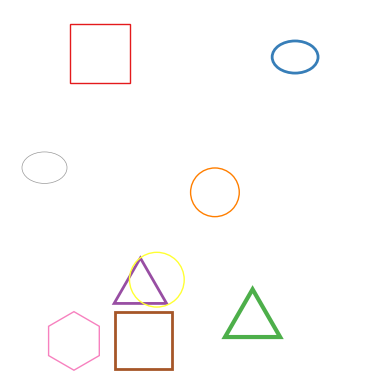[{"shape": "square", "thickness": 1, "radius": 0.39, "center": [0.26, 0.861]}, {"shape": "oval", "thickness": 2, "radius": 0.3, "center": [0.767, 0.852]}, {"shape": "triangle", "thickness": 3, "radius": 0.41, "center": [0.656, 0.166]}, {"shape": "triangle", "thickness": 2, "radius": 0.39, "center": [0.365, 0.251]}, {"shape": "circle", "thickness": 1, "radius": 0.32, "center": [0.558, 0.5]}, {"shape": "circle", "thickness": 1, "radius": 0.36, "center": [0.407, 0.274]}, {"shape": "square", "thickness": 2, "radius": 0.37, "center": [0.372, 0.115]}, {"shape": "hexagon", "thickness": 1, "radius": 0.38, "center": [0.192, 0.114]}, {"shape": "oval", "thickness": 0.5, "radius": 0.29, "center": [0.116, 0.564]}]